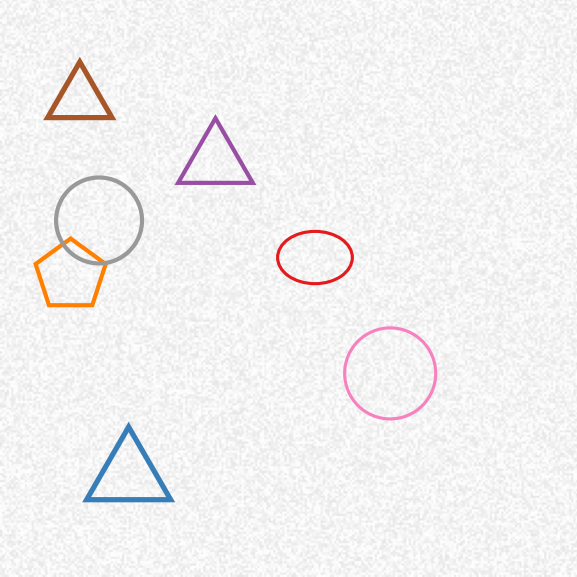[{"shape": "oval", "thickness": 1.5, "radius": 0.32, "center": [0.545, 0.553]}, {"shape": "triangle", "thickness": 2.5, "radius": 0.42, "center": [0.223, 0.176]}, {"shape": "triangle", "thickness": 2, "radius": 0.37, "center": [0.373, 0.72]}, {"shape": "pentagon", "thickness": 2, "radius": 0.32, "center": [0.122, 0.522]}, {"shape": "triangle", "thickness": 2.5, "radius": 0.32, "center": [0.138, 0.828]}, {"shape": "circle", "thickness": 1.5, "radius": 0.39, "center": [0.676, 0.353]}, {"shape": "circle", "thickness": 2, "radius": 0.37, "center": [0.172, 0.617]}]